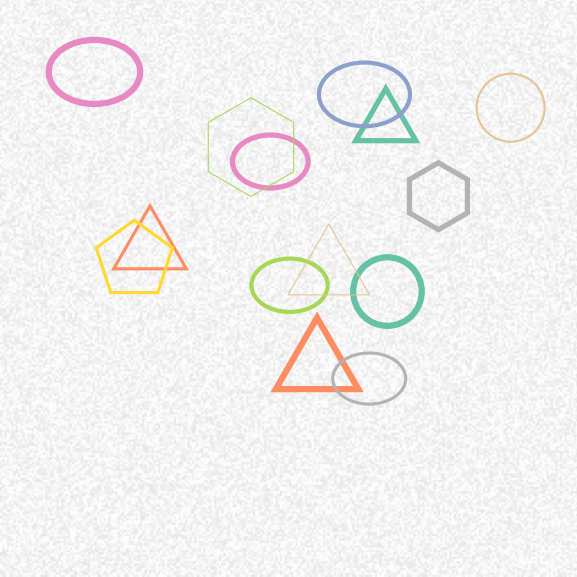[{"shape": "triangle", "thickness": 2.5, "radius": 0.3, "center": [0.668, 0.786]}, {"shape": "circle", "thickness": 3, "radius": 0.3, "center": [0.671, 0.494]}, {"shape": "triangle", "thickness": 1.5, "radius": 0.36, "center": [0.26, 0.57]}, {"shape": "triangle", "thickness": 3, "radius": 0.41, "center": [0.549, 0.367]}, {"shape": "oval", "thickness": 2, "radius": 0.39, "center": [0.631, 0.836]}, {"shape": "oval", "thickness": 3, "radius": 0.4, "center": [0.164, 0.875]}, {"shape": "oval", "thickness": 2.5, "radius": 0.33, "center": [0.468, 0.719]}, {"shape": "oval", "thickness": 2, "radius": 0.33, "center": [0.501, 0.505]}, {"shape": "hexagon", "thickness": 0.5, "radius": 0.43, "center": [0.435, 0.744]}, {"shape": "pentagon", "thickness": 1.5, "radius": 0.35, "center": [0.233, 0.549]}, {"shape": "circle", "thickness": 1, "radius": 0.29, "center": [0.884, 0.813]}, {"shape": "triangle", "thickness": 0.5, "radius": 0.41, "center": [0.569, 0.529]}, {"shape": "hexagon", "thickness": 2.5, "radius": 0.29, "center": [0.759, 0.659]}, {"shape": "oval", "thickness": 1.5, "radius": 0.32, "center": [0.639, 0.344]}]